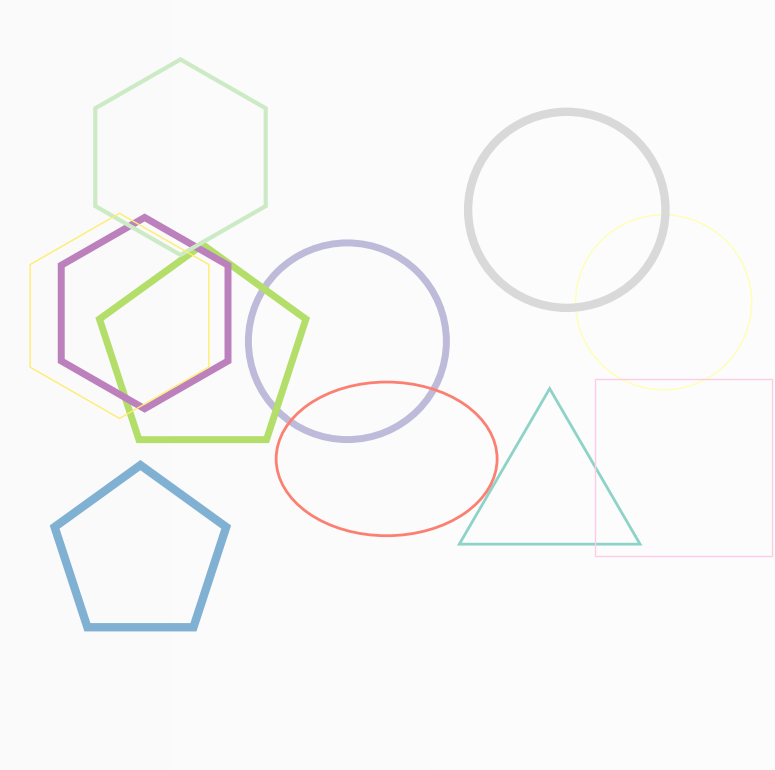[{"shape": "triangle", "thickness": 1, "radius": 0.67, "center": [0.709, 0.361]}, {"shape": "circle", "thickness": 0.5, "radius": 0.57, "center": [0.856, 0.607]}, {"shape": "circle", "thickness": 2.5, "radius": 0.64, "center": [0.448, 0.557]}, {"shape": "oval", "thickness": 1, "radius": 0.71, "center": [0.499, 0.404]}, {"shape": "pentagon", "thickness": 3, "radius": 0.58, "center": [0.181, 0.28]}, {"shape": "pentagon", "thickness": 2.5, "radius": 0.7, "center": [0.262, 0.542]}, {"shape": "square", "thickness": 0.5, "radius": 0.57, "center": [0.882, 0.393]}, {"shape": "circle", "thickness": 3, "radius": 0.64, "center": [0.731, 0.727]}, {"shape": "hexagon", "thickness": 2.5, "radius": 0.62, "center": [0.187, 0.593]}, {"shape": "hexagon", "thickness": 1.5, "radius": 0.63, "center": [0.233, 0.796]}, {"shape": "hexagon", "thickness": 0.5, "radius": 0.67, "center": [0.154, 0.59]}]